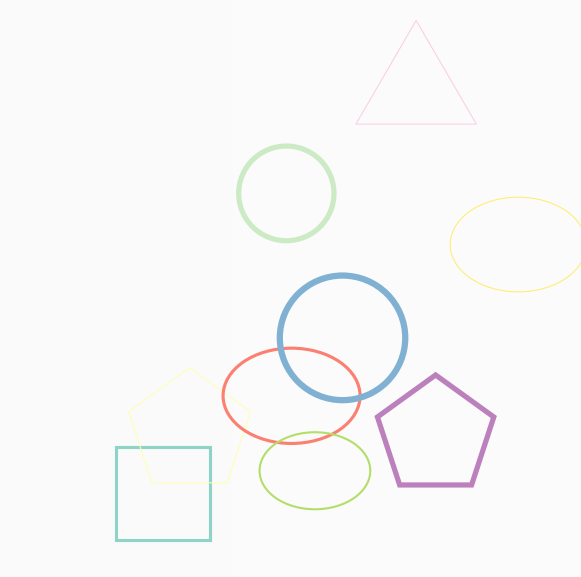[{"shape": "square", "thickness": 1.5, "radius": 0.4, "center": [0.28, 0.145]}, {"shape": "pentagon", "thickness": 0.5, "radius": 0.55, "center": [0.326, 0.252]}, {"shape": "oval", "thickness": 1.5, "radius": 0.59, "center": [0.502, 0.314]}, {"shape": "circle", "thickness": 3, "radius": 0.54, "center": [0.589, 0.414]}, {"shape": "oval", "thickness": 1, "radius": 0.48, "center": [0.542, 0.184]}, {"shape": "triangle", "thickness": 0.5, "radius": 0.6, "center": [0.716, 0.844]}, {"shape": "pentagon", "thickness": 2.5, "radius": 0.53, "center": [0.749, 0.245]}, {"shape": "circle", "thickness": 2.5, "radius": 0.41, "center": [0.493, 0.664]}, {"shape": "oval", "thickness": 0.5, "radius": 0.59, "center": [0.892, 0.576]}]